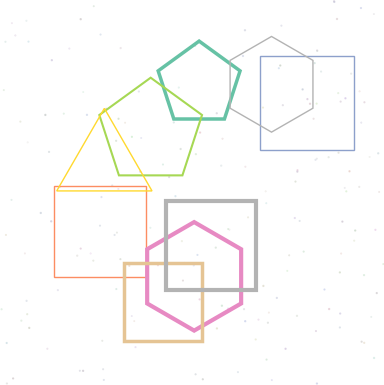[{"shape": "pentagon", "thickness": 2.5, "radius": 0.56, "center": [0.517, 0.781]}, {"shape": "square", "thickness": 1, "radius": 0.59, "center": [0.26, 0.399]}, {"shape": "square", "thickness": 1, "radius": 0.61, "center": [0.797, 0.733]}, {"shape": "hexagon", "thickness": 3, "radius": 0.7, "center": [0.504, 0.282]}, {"shape": "pentagon", "thickness": 1.5, "radius": 0.7, "center": [0.391, 0.658]}, {"shape": "triangle", "thickness": 1, "radius": 0.71, "center": [0.271, 0.576]}, {"shape": "square", "thickness": 2.5, "radius": 0.51, "center": [0.423, 0.216]}, {"shape": "hexagon", "thickness": 1, "radius": 0.62, "center": [0.705, 0.781]}, {"shape": "square", "thickness": 3, "radius": 0.58, "center": [0.548, 0.363]}]